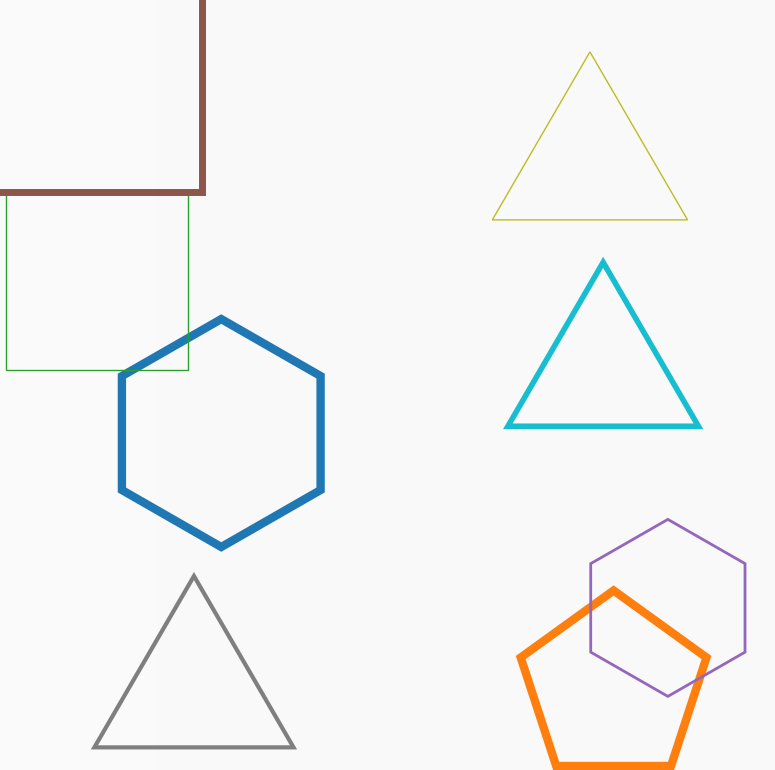[{"shape": "hexagon", "thickness": 3, "radius": 0.74, "center": [0.285, 0.438]}, {"shape": "pentagon", "thickness": 3, "radius": 0.63, "center": [0.792, 0.107]}, {"shape": "square", "thickness": 0.5, "radius": 0.59, "center": [0.125, 0.636]}, {"shape": "hexagon", "thickness": 1, "radius": 0.57, "center": [0.862, 0.211]}, {"shape": "square", "thickness": 2.5, "radius": 0.72, "center": [0.117, 0.895]}, {"shape": "triangle", "thickness": 1.5, "radius": 0.74, "center": [0.25, 0.104]}, {"shape": "triangle", "thickness": 0.5, "radius": 0.73, "center": [0.761, 0.787]}, {"shape": "triangle", "thickness": 2, "radius": 0.71, "center": [0.778, 0.517]}]